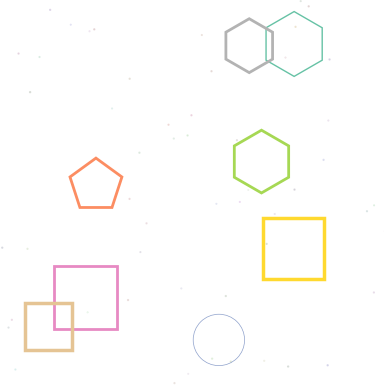[{"shape": "hexagon", "thickness": 1, "radius": 0.42, "center": [0.764, 0.886]}, {"shape": "pentagon", "thickness": 2, "radius": 0.35, "center": [0.249, 0.518]}, {"shape": "circle", "thickness": 0.5, "radius": 0.33, "center": [0.569, 0.117]}, {"shape": "square", "thickness": 2, "radius": 0.41, "center": [0.223, 0.226]}, {"shape": "hexagon", "thickness": 2, "radius": 0.41, "center": [0.679, 0.58]}, {"shape": "square", "thickness": 2.5, "radius": 0.4, "center": [0.763, 0.355]}, {"shape": "square", "thickness": 2.5, "radius": 0.3, "center": [0.125, 0.152]}, {"shape": "hexagon", "thickness": 2, "radius": 0.35, "center": [0.647, 0.881]}]